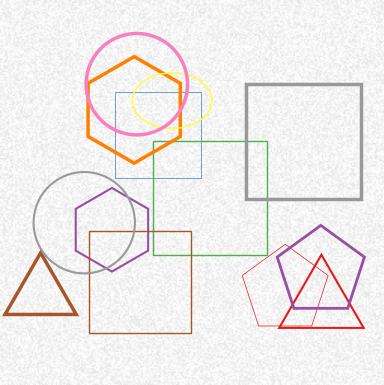[{"shape": "pentagon", "thickness": 0.5, "radius": 0.59, "center": [0.741, 0.248]}, {"shape": "triangle", "thickness": 1.5, "radius": 0.63, "center": [0.835, 0.212]}, {"shape": "square", "thickness": 0.5, "radius": 0.56, "center": [0.411, 0.649]}, {"shape": "square", "thickness": 1, "radius": 0.74, "center": [0.545, 0.485]}, {"shape": "pentagon", "thickness": 2, "radius": 0.6, "center": [0.833, 0.296]}, {"shape": "hexagon", "thickness": 1.5, "radius": 0.54, "center": [0.291, 0.403]}, {"shape": "hexagon", "thickness": 2.5, "radius": 0.69, "center": [0.349, 0.715]}, {"shape": "oval", "thickness": 1, "radius": 0.52, "center": [0.447, 0.739]}, {"shape": "triangle", "thickness": 2.5, "radius": 0.53, "center": [0.106, 0.237]}, {"shape": "square", "thickness": 1, "radius": 0.67, "center": [0.363, 0.268]}, {"shape": "circle", "thickness": 2.5, "radius": 0.66, "center": [0.355, 0.781]}, {"shape": "circle", "thickness": 1.5, "radius": 0.66, "center": [0.219, 0.422]}, {"shape": "square", "thickness": 2.5, "radius": 0.75, "center": [0.789, 0.633]}]